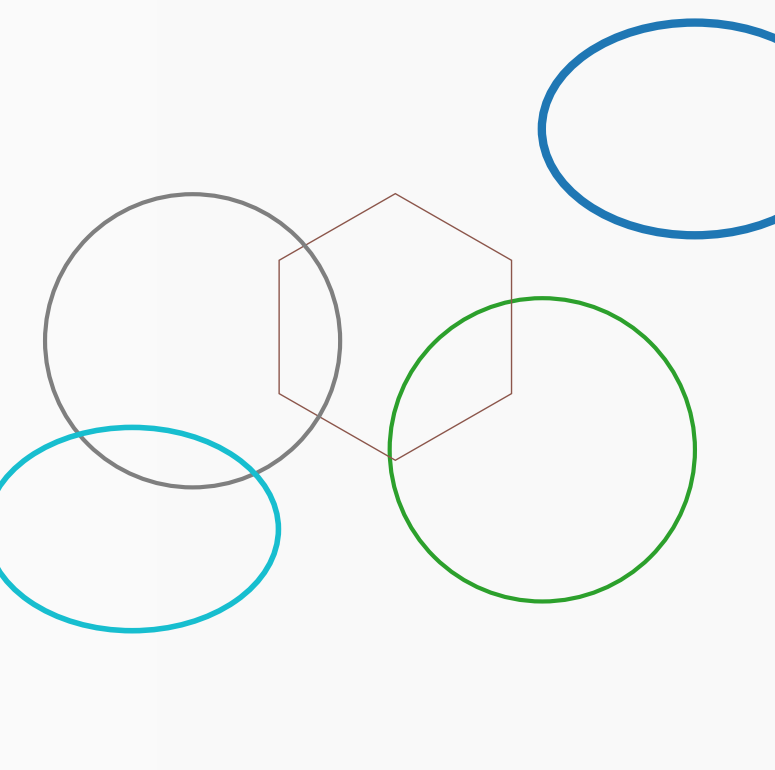[{"shape": "oval", "thickness": 3, "radius": 0.99, "center": [0.896, 0.833]}, {"shape": "circle", "thickness": 1.5, "radius": 0.98, "center": [0.7, 0.416]}, {"shape": "hexagon", "thickness": 0.5, "radius": 0.87, "center": [0.51, 0.575]}, {"shape": "circle", "thickness": 1.5, "radius": 0.95, "center": [0.249, 0.557]}, {"shape": "oval", "thickness": 2, "radius": 0.94, "center": [0.171, 0.313]}]